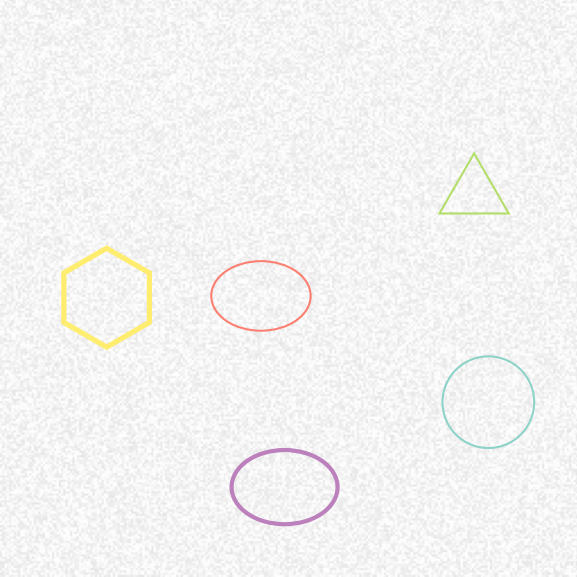[{"shape": "circle", "thickness": 1, "radius": 0.4, "center": [0.846, 0.303]}, {"shape": "oval", "thickness": 1, "radius": 0.43, "center": [0.452, 0.487]}, {"shape": "triangle", "thickness": 1, "radius": 0.35, "center": [0.821, 0.664]}, {"shape": "oval", "thickness": 2, "radius": 0.46, "center": [0.493, 0.156]}, {"shape": "hexagon", "thickness": 2.5, "radius": 0.43, "center": [0.185, 0.484]}]